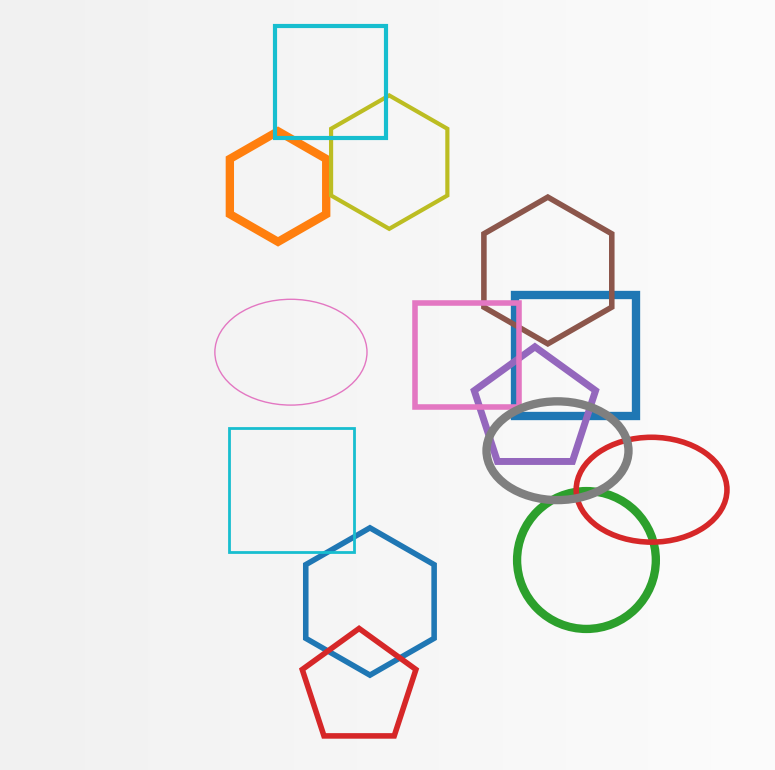[{"shape": "hexagon", "thickness": 2, "radius": 0.48, "center": [0.477, 0.219]}, {"shape": "square", "thickness": 3, "radius": 0.39, "center": [0.742, 0.538]}, {"shape": "hexagon", "thickness": 3, "radius": 0.36, "center": [0.359, 0.758]}, {"shape": "circle", "thickness": 3, "radius": 0.45, "center": [0.757, 0.273]}, {"shape": "pentagon", "thickness": 2, "radius": 0.39, "center": [0.463, 0.107]}, {"shape": "oval", "thickness": 2, "radius": 0.49, "center": [0.841, 0.364]}, {"shape": "pentagon", "thickness": 2.5, "radius": 0.41, "center": [0.69, 0.467]}, {"shape": "hexagon", "thickness": 2, "radius": 0.48, "center": [0.707, 0.649]}, {"shape": "oval", "thickness": 0.5, "radius": 0.49, "center": [0.375, 0.543]}, {"shape": "square", "thickness": 2, "radius": 0.34, "center": [0.603, 0.539]}, {"shape": "oval", "thickness": 3, "radius": 0.46, "center": [0.719, 0.415]}, {"shape": "hexagon", "thickness": 1.5, "radius": 0.43, "center": [0.502, 0.789]}, {"shape": "square", "thickness": 1.5, "radius": 0.36, "center": [0.426, 0.894]}, {"shape": "square", "thickness": 1, "radius": 0.4, "center": [0.376, 0.364]}]